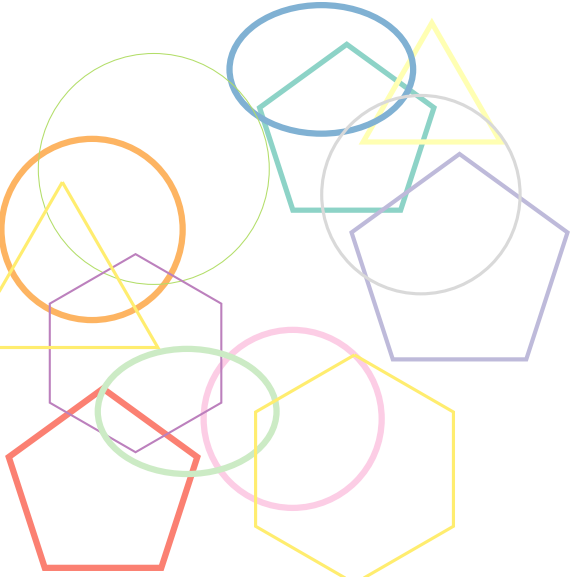[{"shape": "pentagon", "thickness": 2.5, "radius": 0.79, "center": [0.6, 0.764]}, {"shape": "triangle", "thickness": 2.5, "radius": 0.69, "center": [0.748, 0.822]}, {"shape": "pentagon", "thickness": 2, "radius": 0.98, "center": [0.796, 0.536]}, {"shape": "pentagon", "thickness": 3, "radius": 0.86, "center": [0.178, 0.155]}, {"shape": "oval", "thickness": 3, "radius": 0.79, "center": [0.556, 0.879]}, {"shape": "circle", "thickness": 3, "radius": 0.78, "center": [0.159, 0.602]}, {"shape": "circle", "thickness": 0.5, "radius": 1.0, "center": [0.266, 0.707]}, {"shape": "circle", "thickness": 3, "radius": 0.77, "center": [0.507, 0.274]}, {"shape": "circle", "thickness": 1.5, "radius": 0.86, "center": [0.729, 0.662]}, {"shape": "hexagon", "thickness": 1, "radius": 0.86, "center": [0.235, 0.388]}, {"shape": "oval", "thickness": 3, "radius": 0.77, "center": [0.324, 0.287]}, {"shape": "hexagon", "thickness": 1.5, "radius": 0.99, "center": [0.614, 0.187]}, {"shape": "triangle", "thickness": 1.5, "radius": 0.95, "center": [0.108, 0.493]}]